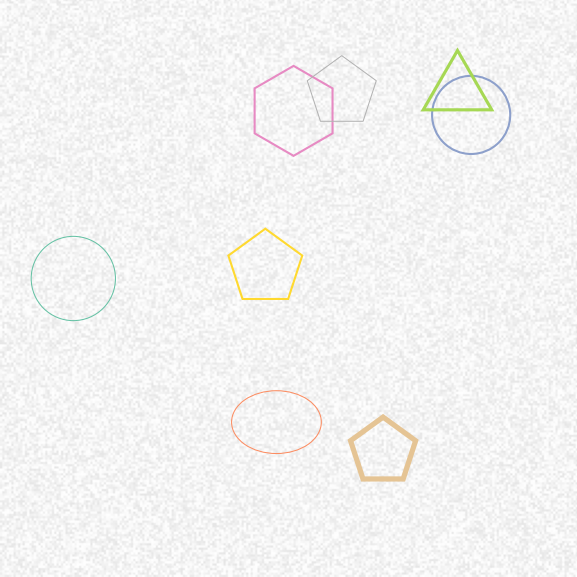[{"shape": "circle", "thickness": 0.5, "radius": 0.36, "center": [0.127, 0.517]}, {"shape": "oval", "thickness": 0.5, "radius": 0.39, "center": [0.479, 0.268]}, {"shape": "circle", "thickness": 1, "radius": 0.34, "center": [0.816, 0.8]}, {"shape": "hexagon", "thickness": 1, "radius": 0.39, "center": [0.508, 0.807]}, {"shape": "triangle", "thickness": 1.5, "radius": 0.34, "center": [0.792, 0.843]}, {"shape": "pentagon", "thickness": 1, "radius": 0.34, "center": [0.459, 0.536]}, {"shape": "pentagon", "thickness": 2.5, "radius": 0.3, "center": [0.663, 0.218]}, {"shape": "pentagon", "thickness": 0.5, "radius": 0.31, "center": [0.592, 0.84]}]